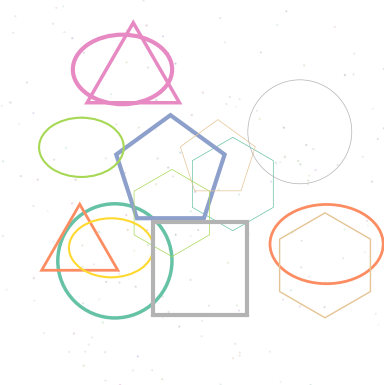[{"shape": "hexagon", "thickness": 0.5, "radius": 0.61, "center": [0.605, 0.522]}, {"shape": "circle", "thickness": 2.5, "radius": 0.74, "center": [0.298, 0.322]}, {"shape": "triangle", "thickness": 2, "radius": 0.57, "center": [0.207, 0.355]}, {"shape": "oval", "thickness": 2, "radius": 0.73, "center": [0.848, 0.366]}, {"shape": "pentagon", "thickness": 3, "radius": 0.74, "center": [0.443, 0.553]}, {"shape": "oval", "thickness": 3, "radius": 0.64, "center": [0.318, 0.82]}, {"shape": "triangle", "thickness": 2.5, "radius": 0.69, "center": [0.346, 0.802]}, {"shape": "oval", "thickness": 1.5, "radius": 0.55, "center": [0.211, 0.617]}, {"shape": "hexagon", "thickness": 0.5, "radius": 0.57, "center": [0.446, 0.447]}, {"shape": "oval", "thickness": 1.5, "radius": 0.55, "center": [0.289, 0.356]}, {"shape": "pentagon", "thickness": 0.5, "radius": 0.51, "center": [0.566, 0.587]}, {"shape": "hexagon", "thickness": 1, "radius": 0.68, "center": [0.844, 0.311]}, {"shape": "square", "thickness": 3, "radius": 0.61, "center": [0.519, 0.302]}, {"shape": "circle", "thickness": 0.5, "radius": 0.67, "center": [0.779, 0.658]}]